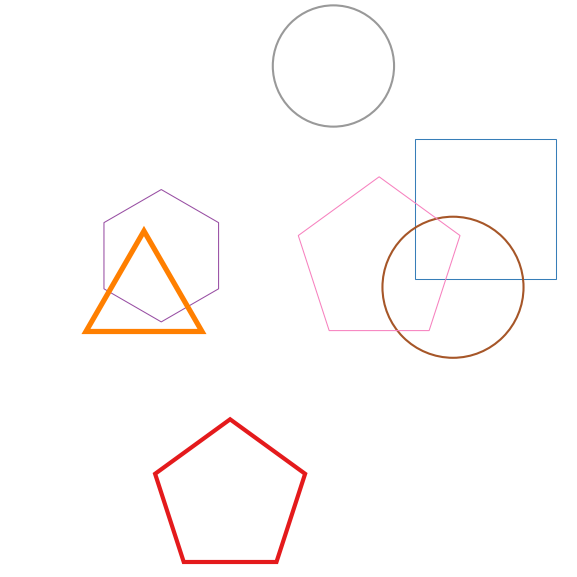[{"shape": "pentagon", "thickness": 2, "radius": 0.68, "center": [0.398, 0.136]}, {"shape": "square", "thickness": 0.5, "radius": 0.61, "center": [0.841, 0.637]}, {"shape": "hexagon", "thickness": 0.5, "radius": 0.57, "center": [0.279, 0.556]}, {"shape": "triangle", "thickness": 2.5, "radius": 0.58, "center": [0.249, 0.483]}, {"shape": "circle", "thickness": 1, "radius": 0.61, "center": [0.784, 0.502]}, {"shape": "pentagon", "thickness": 0.5, "radius": 0.74, "center": [0.657, 0.546]}, {"shape": "circle", "thickness": 1, "radius": 0.52, "center": [0.577, 0.885]}]